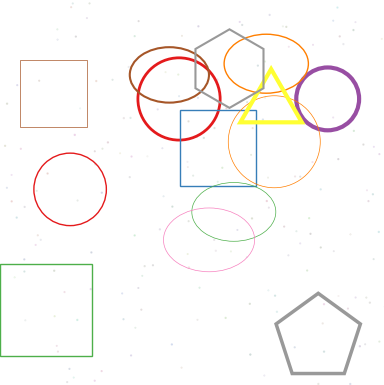[{"shape": "circle", "thickness": 2, "radius": 0.53, "center": [0.465, 0.743]}, {"shape": "circle", "thickness": 1, "radius": 0.47, "center": [0.182, 0.508]}, {"shape": "square", "thickness": 1, "radius": 0.5, "center": [0.566, 0.616]}, {"shape": "square", "thickness": 1, "radius": 0.6, "center": [0.119, 0.194]}, {"shape": "oval", "thickness": 0.5, "radius": 0.55, "center": [0.607, 0.45]}, {"shape": "circle", "thickness": 3, "radius": 0.41, "center": [0.851, 0.743]}, {"shape": "oval", "thickness": 1, "radius": 0.55, "center": [0.692, 0.835]}, {"shape": "circle", "thickness": 0.5, "radius": 0.6, "center": [0.712, 0.632]}, {"shape": "triangle", "thickness": 3, "radius": 0.46, "center": [0.704, 0.728]}, {"shape": "square", "thickness": 0.5, "radius": 0.44, "center": [0.138, 0.756]}, {"shape": "oval", "thickness": 1.5, "radius": 0.51, "center": [0.44, 0.805]}, {"shape": "oval", "thickness": 0.5, "radius": 0.59, "center": [0.543, 0.377]}, {"shape": "pentagon", "thickness": 2.5, "radius": 0.58, "center": [0.827, 0.123]}, {"shape": "hexagon", "thickness": 1.5, "radius": 0.51, "center": [0.596, 0.822]}]